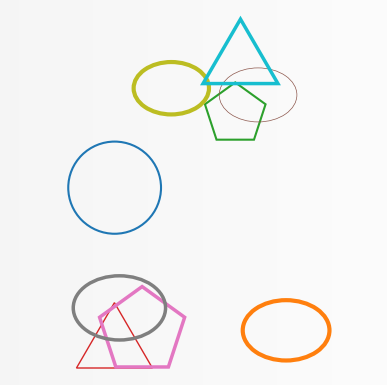[{"shape": "circle", "thickness": 1.5, "radius": 0.6, "center": [0.296, 0.513]}, {"shape": "oval", "thickness": 3, "radius": 0.56, "center": [0.738, 0.142]}, {"shape": "pentagon", "thickness": 1.5, "radius": 0.41, "center": [0.607, 0.704]}, {"shape": "triangle", "thickness": 1, "radius": 0.57, "center": [0.295, 0.101]}, {"shape": "oval", "thickness": 0.5, "radius": 0.5, "center": [0.666, 0.753]}, {"shape": "pentagon", "thickness": 2.5, "radius": 0.58, "center": [0.367, 0.14]}, {"shape": "oval", "thickness": 2.5, "radius": 0.6, "center": [0.308, 0.2]}, {"shape": "oval", "thickness": 3, "radius": 0.49, "center": [0.442, 0.771]}, {"shape": "triangle", "thickness": 2.5, "radius": 0.56, "center": [0.621, 0.839]}]